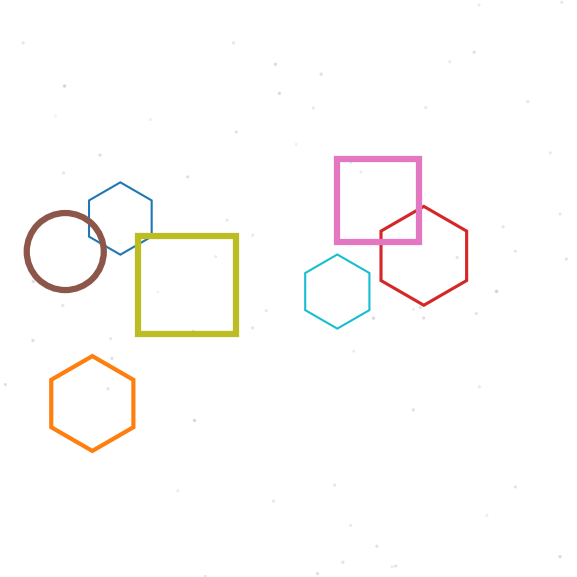[{"shape": "hexagon", "thickness": 1, "radius": 0.31, "center": [0.208, 0.621]}, {"shape": "hexagon", "thickness": 2, "radius": 0.41, "center": [0.16, 0.3]}, {"shape": "hexagon", "thickness": 1.5, "radius": 0.43, "center": [0.734, 0.556]}, {"shape": "circle", "thickness": 3, "radius": 0.33, "center": [0.113, 0.564]}, {"shape": "square", "thickness": 3, "radius": 0.36, "center": [0.654, 0.652]}, {"shape": "square", "thickness": 3, "radius": 0.42, "center": [0.324, 0.505]}, {"shape": "hexagon", "thickness": 1, "radius": 0.32, "center": [0.584, 0.494]}]